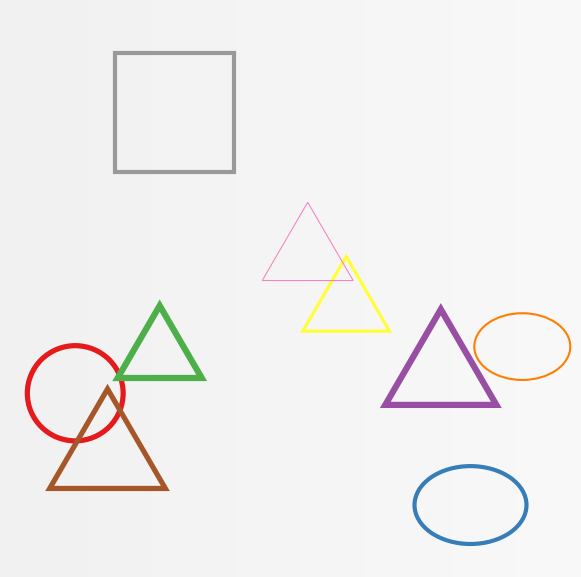[{"shape": "circle", "thickness": 2.5, "radius": 0.41, "center": [0.129, 0.318]}, {"shape": "oval", "thickness": 2, "radius": 0.48, "center": [0.809, 0.125]}, {"shape": "triangle", "thickness": 3, "radius": 0.42, "center": [0.275, 0.386]}, {"shape": "triangle", "thickness": 3, "radius": 0.55, "center": [0.758, 0.353]}, {"shape": "oval", "thickness": 1, "radius": 0.41, "center": [0.899, 0.399]}, {"shape": "triangle", "thickness": 1.5, "radius": 0.43, "center": [0.596, 0.469]}, {"shape": "triangle", "thickness": 2.5, "radius": 0.57, "center": [0.185, 0.211]}, {"shape": "triangle", "thickness": 0.5, "radius": 0.45, "center": [0.529, 0.559]}, {"shape": "square", "thickness": 2, "radius": 0.51, "center": [0.3, 0.804]}]